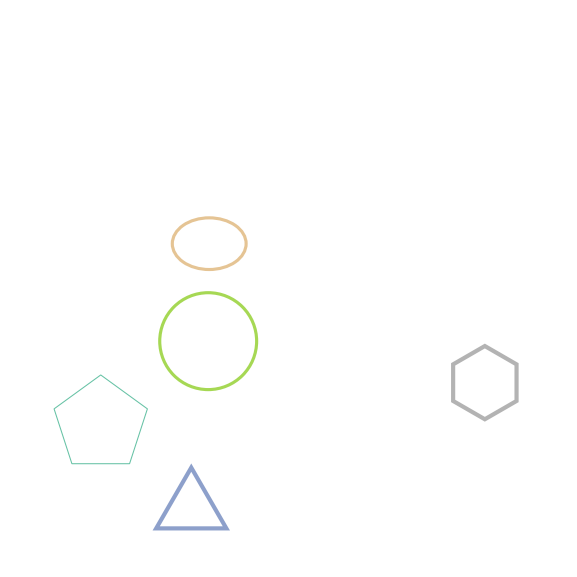[{"shape": "pentagon", "thickness": 0.5, "radius": 0.42, "center": [0.174, 0.265]}, {"shape": "triangle", "thickness": 2, "radius": 0.35, "center": [0.331, 0.119]}, {"shape": "circle", "thickness": 1.5, "radius": 0.42, "center": [0.36, 0.408]}, {"shape": "oval", "thickness": 1.5, "radius": 0.32, "center": [0.362, 0.577]}, {"shape": "hexagon", "thickness": 2, "radius": 0.32, "center": [0.84, 0.337]}]